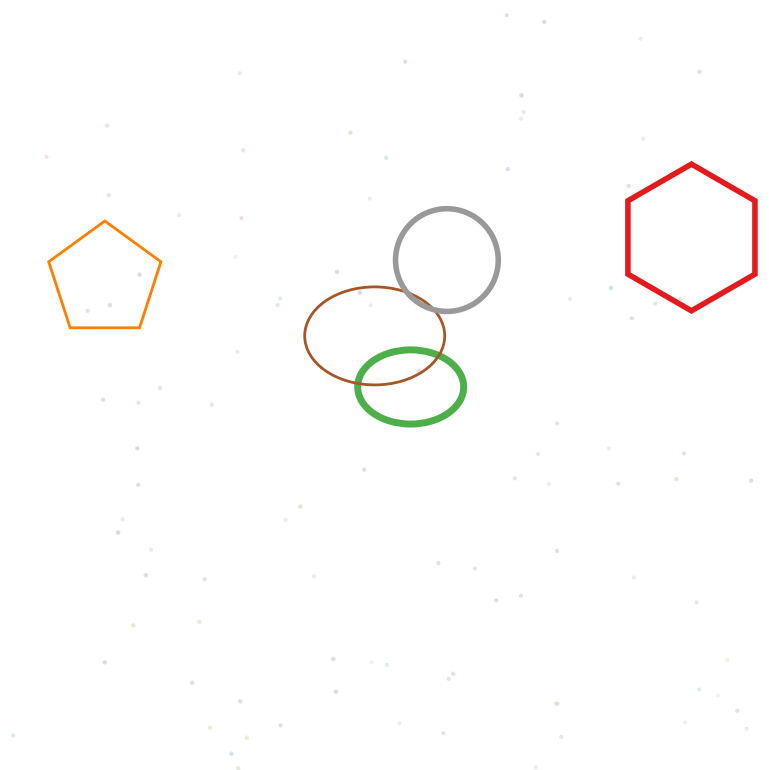[{"shape": "hexagon", "thickness": 2, "radius": 0.48, "center": [0.898, 0.692]}, {"shape": "oval", "thickness": 2.5, "radius": 0.34, "center": [0.533, 0.497]}, {"shape": "pentagon", "thickness": 1, "radius": 0.38, "center": [0.136, 0.636]}, {"shape": "oval", "thickness": 1, "radius": 0.45, "center": [0.487, 0.564]}, {"shape": "circle", "thickness": 2, "radius": 0.33, "center": [0.58, 0.662]}]